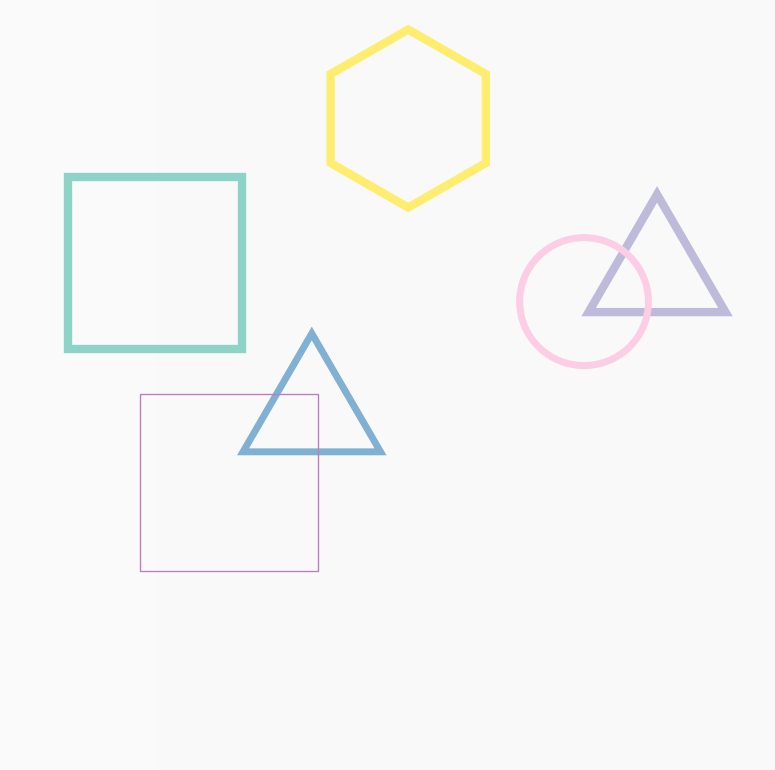[{"shape": "square", "thickness": 3, "radius": 0.56, "center": [0.2, 0.658]}, {"shape": "triangle", "thickness": 3, "radius": 0.51, "center": [0.848, 0.646]}, {"shape": "triangle", "thickness": 2.5, "radius": 0.51, "center": [0.402, 0.464]}, {"shape": "circle", "thickness": 2.5, "radius": 0.42, "center": [0.754, 0.608]}, {"shape": "square", "thickness": 0.5, "radius": 0.57, "center": [0.295, 0.373]}, {"shape": "hexagon", "thickness": 3, "radius": 0.58, "center": [0.527, 0.846]}]